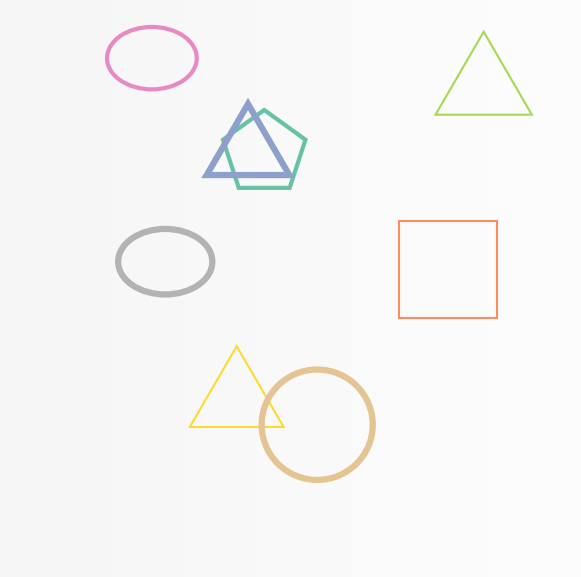[{"shape": "pentagon", "thickness": 2, "radius": 0.37, "center": [0.455, 0.734]}, {"shape": "square", "thickness": 1, "radius": 0.42, "center": [0.77, 0.532]}, {"shape": "triangle", "thickness": 3, "radius": 0.41, "center": [0.427, 0.737]}, {"shape": "oval", "thickness": 2, "radius": 0.39, "center": [0.261, 0.898]}, {"shape": "triangle", "thickness": 1, "radius": 0.48, "center": [0.832, 0.848]}, {"shape": "triangle", "thickness": 1, "radius": 0.47, "center": [0.407, 0.306]}, {"shape": "circle", "thickness": 3, "radius": 0.48, "center": [0.546, 0.264]}, {"shape": "oval", "thickness": 3, "radius": 0.41, "center": [0.284, 0.546]}]